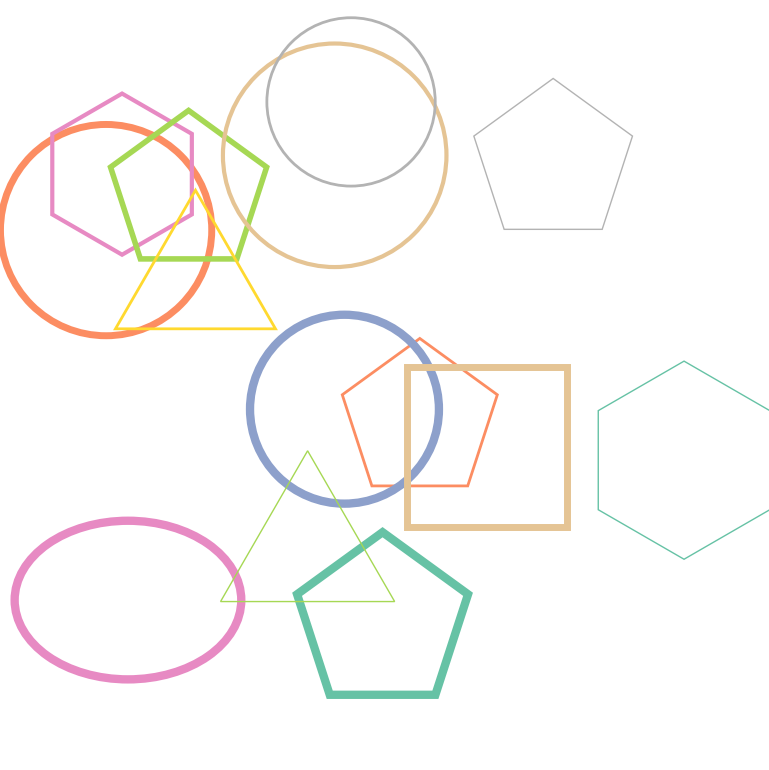[{"shape": "hexagon", "thickness": 0.5, "radius": 0.64, "center": [0.888, 0.402]}, {"shape": "pentagon", "thickness": 3, "radius": 0.58, "center": [0.497, 0.192]}, {"shape": "pentagon", "thickness": 1, "radius": 0.53, "center": [0.545, 0.455]}, {"shape": "circle", "thickness": 2.5, "radius": 0.69, "center": [0.138, 0.701]}, {"shape": "circle", "thickness": 3, "radius": 0.61, "center": [0.447, 0.469]}, {"shape": "oval", "thickness": 3, "radius": 0.74, "center": [0.166, 0.221]}, {"shape": "hexagon", "thickness": 1.5, "radius": 0.52, "center": [0.159, 0.774]}, {"shape": "triangle", "thickness": 0.5, "radius": 0.65, "center": [0.399, 0.284]}, {"shape": "pentagon", "thickness": 2, "radius": 0.53, "center": [0.245, 0.75]}, {"shape": "triangle", "thickness": 1, "radius": 0.6, "center": [0.254, 0.633]}, {"shape": "square", "thickness": 2.5, "radius": 0.52, "center": [0.632, 0.419]}, {"shape": "circle", "thickness": 1.5, "radius": 0.73, "center": [0.435, 0.798]}, {"shape": "circle", "thickness": 1, "radius": 0.55, "center": [0.456, 0.868]}, {"shape": "pentagon", "thickness": 0.5, "radius": 0.54, "center": [0.718, 0.79]}]